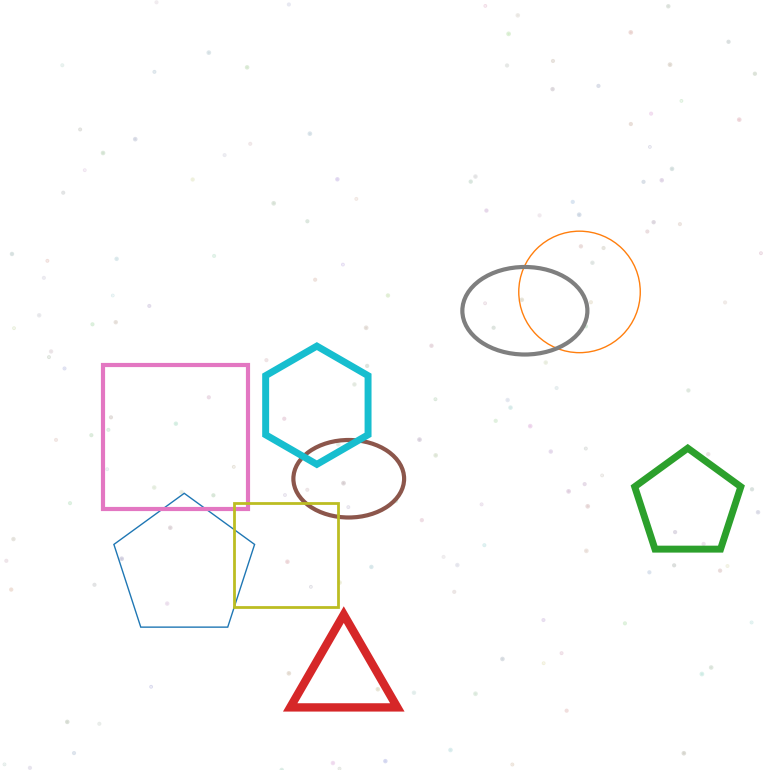[{"shape": "pentagon", "thickness": 0.5, "radius": 0.48, "center": [0.239, 0.263]}, {"shape": "circle", "thickness": 0.5, "radius": 0.39, "center": [0.753, 0.621]}, {"shape": "pentagon", "thickness": 2.5, "radius": 0.36, "center": [0.893, 0.345]}, {"shape": "triangle", "thickness": 3, "radius": 0.4, "center": [0.446, 0.121]}, {"shape": "oval", "thickness": 1.5, "radius": 0.36, "center": [0.453, 0.378]}, {"shape": "square", "thickness": 1.5, "radius": 0.47, "center": [0.228, 0.433]}, {"shape": "oval", "thickness": 1.5, "radius": 0.41, "center": [0.682, 0.596]}, {"shape": "square", "thickness": 1, "radius": 0.34, "center": [0.371, 0.279]}, {"shape": "hexagon", "thickness": 2.5, "radius": 0.38, "center": [0.412, 0.474]}]